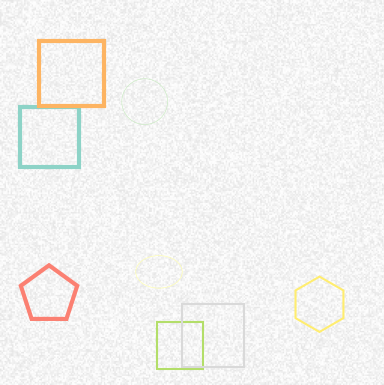[{"shape": "square", "thickness": 3, "radius": 0.39, "center": [0.128, 0.644]}, {"shape": "oval", "thickness": 0.5, "radius": 0.3, "center": [0.413, 0.294]}, {"shape": "pentagon", "thickness": 3, "radius": 0.38, "center": [0.127, 0.234]}, {"shape": "square", "thickness": 3, "radius": 0.42, "center": [0.185, 0.809]}, {"shape": "square", "thickness": 1.5, "radius": 0.3, "center": [0.467, 0.102]}, {"shape": "square", "thickness": 1.5, "radius": 0.41, "center": [0.553, 0.128]}, {"shape": "circle", "thickness": 0.5, "radius": 0.3, "center": [0.376, 0.736]}, {"shape": "hexagon", "thickness": 1.5, "radius": 0.36, "center": [0.83, 0.21]}]